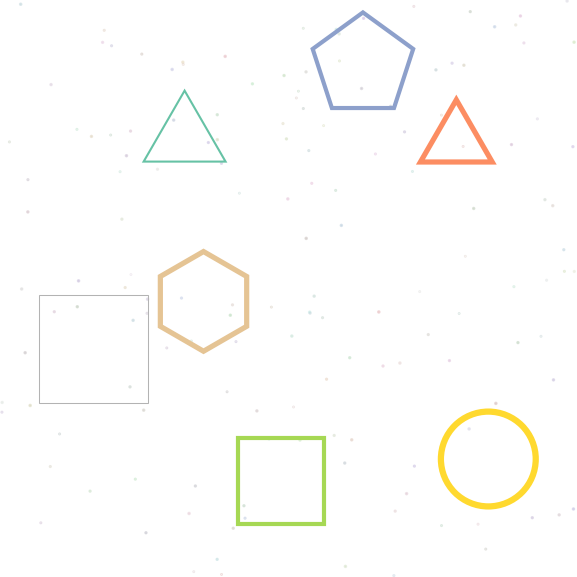[{"shape": "triangle", "thickness": 1, "radius": 0.41, "center": [0.32, 0.76]}, {"shape": "triangle", "thickness": 2.5, "radius": 0.36, "center": [0.79, 0.754]}, {"shape": "pentagon", "thickness": 2, "radius": 0.46, "center": [0.628, 0.886]}, {"shape": "square", "thickness": 2, "radius": 0.37, "center": [0.486, 0.166]}, {"shape": "circle", "thickness": 3, "radius": 0.41, "center": [0.846, 0.204]}, {"shape": "hexagon", "thickness": 2.5, "radius": 0.43, "center": [0.352, 0.477]}, {"shape": "square", "thickness": 0.5, "radius": 0.47, "center": [0.162, 0.395]}]